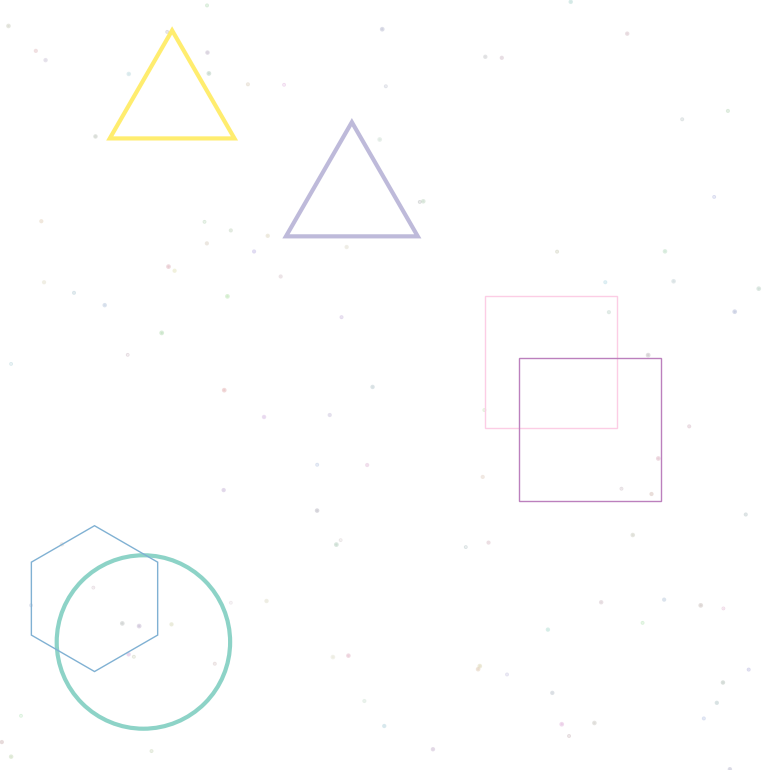[{"shape": "circle", "thickness": 1.5, "radius": 0.56, "center": [0.186, 0.166]}, {"shape": "triangle", "thickness": 1.5, "radius": 0.49, "center": [0.457, 0.742]}, {"shape": "hexagon", "thickness": 0.5, "radius": 0.47, "center": [0.123, 0.223]}, {"shape": "square", "thickness": 0.5, "radius": 0.43, "center": [0.715, 0.53]}, {"shape": "square", "thickness": 0.5, "radius": 0.46, "center": [0.766, 0.443]}, {"shape": "triangle", "thickness": 1.5, "radius": 0.47, "center": [0.224, 0.867]}]